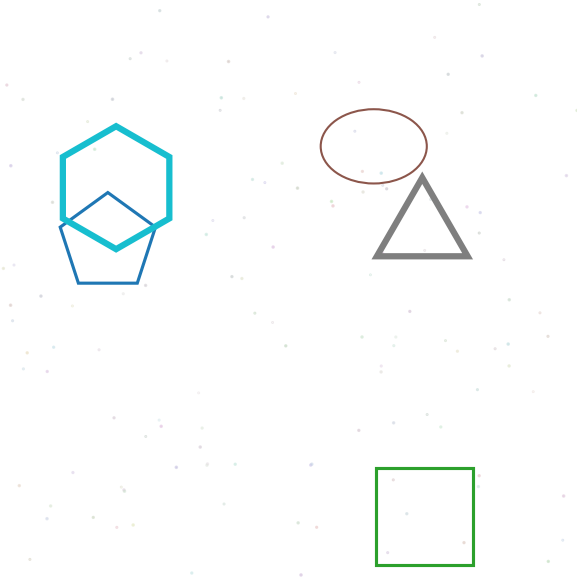[{"shape": "pentagon", "thickness": 1.5, "radius": 0.43, "center": [0.187, 0.579]}, {"shape": "square", "thickness": 1.5, "radius": 0.42, "center": [0.736, 0.104]}, {"shape": "oval", "thickness": 1, "radius": 0.46, "center": [0.647, 0.746]}, {"shape": "triangle", "thickness": 3, "radius": 0.45, "center": [0.731, 0.601]}, {"shape": "hexagon", "thickness": 3, "radius": 0.53, "center": [0.201, 0.674]}]